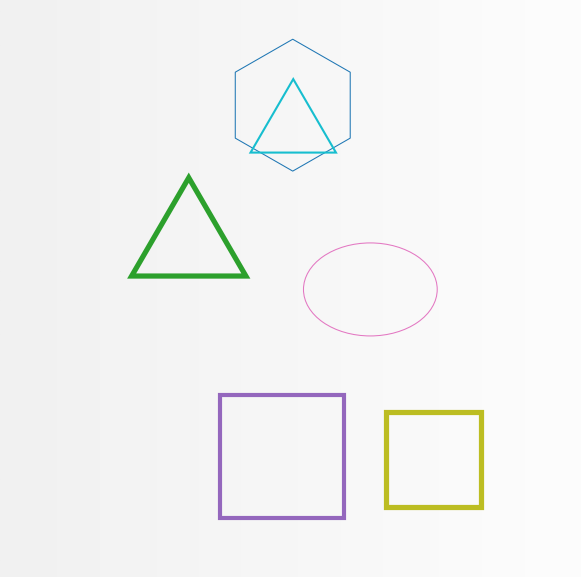[{"shape": "hexagon", "thickness": 0.5, "radius": 0.57, "center": [0.504, 0.817]}, {"shape": "triangle", "thickness": 2.5, "radius": 0.57, "center": [0.325, 0.578]}, {"shape": "square", "thickness": 2, "radius": 0.53, "center": [0.485, 0.209]}, {"shape": "oval", "thickness": 0.5, "radius": 0.58, "center": [0.637, 0.498]}, {"shape": "square", "thickness": 2.5, "radius": 0.41, "center": [0.746, 0.203]}, {"shape": "triangle", "thickness": 1, "radius": 0.42, "center": [0.505, 0.777]}]